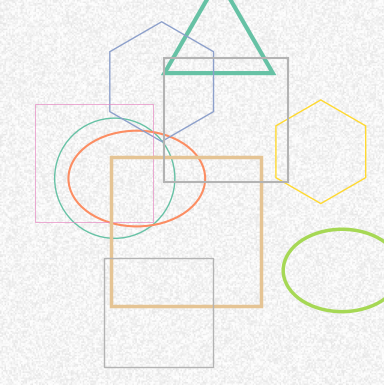[{"shape": "triangle", "thickness": 3, "radius": 0.81, "center": [0.568, 0.891]}, {"shape": "circle", "thickness": 1, "radius": 0.78, "center": [0.298, 0.537]}, {"shape": "oval", "thickness": 1.5, "radius": 0.89, "center": [0.355, 0.536]}, {"shape": "hexagon", "thickness": 1, "radius": 0.78, "center": [0.42, 0.788]}, {"shape": "square", "thickness": 0.5, "radius": 0.77, "center": [0.245, 0.577]}, {"shape": "oval", "thickness": 2.5, "radius": 0.76, "center": [0.888, 0.298]}, {"shape": "hexagon", "thickness": 1, "radius": 0.67, "center": [0.833, 0.606]}, {"shape": "square", "thickness": 2.5, "radius": 0.97, "center": [0.483, 0.4]}, {"shape": "square", "thickness": 1, "radius": 0.71, "center": [0.411, 0.188]}, {"shape": "square", "thickness": 1.5, "radius": 0.81, "center": [0.587, 0.688]}]